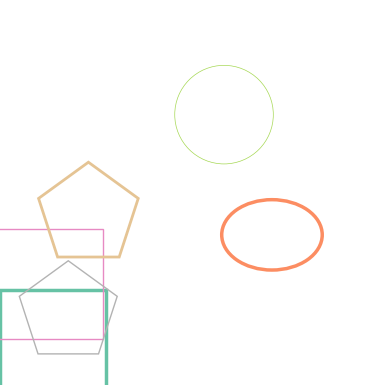[{"shape": "square", "thickness": 2.5, "radius": 0.69, "center": [0.138, 0.108]}, {"shape": "oval", "thickness": 2.5, "radius": 0.65, "center": [0.706, 0.39]}, {"shape": "square", "thickness": 1, "radius": 0.71, "center": [0.126, 0.262]}, {"shape": "circle", "thickness": 0.5, "radius": 0.64, "center": [0.582, 0.702]}, {"shape": "pentagon", "thickness": 2, "radius": 0.68, "center": [0.23, 0.443]}, {"shape": "pentagon", "thickness": 1, "radius": 0.67, "center": [0.177, 0.189]}]